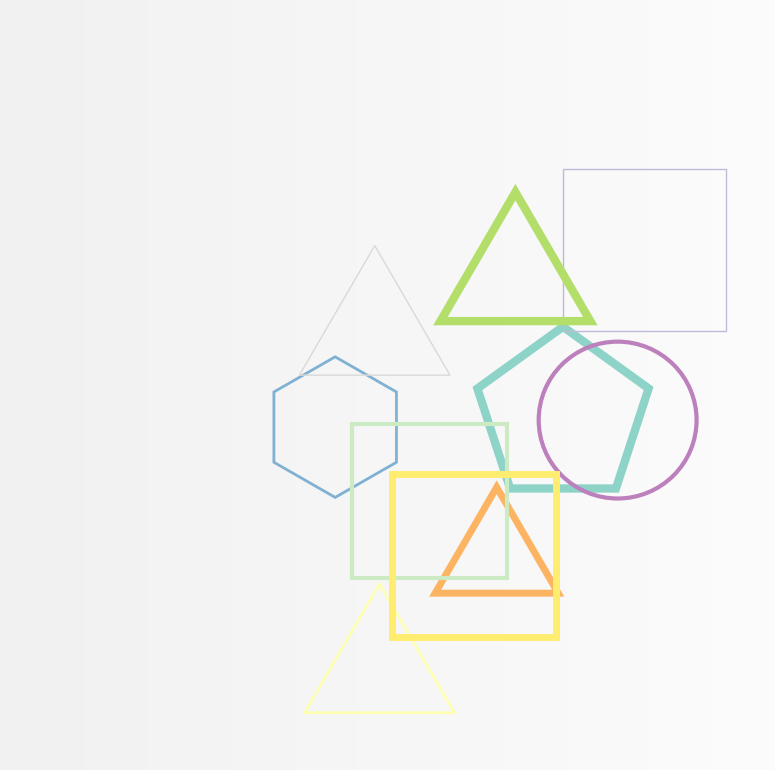[{"shape": "pentagon", "thickness": 3, "radius": 0.58, "center": [0.726, 0.46]}, {"shape": "triangle", "thickness": 1, "radius": 0.56, "center": [0.49, 0.13]}, {"shape": "square", "thickness": 0.5, "radius": 0.53, "center": [0.831, 0.675]}, {"shape": "hexagon", "thickness": 1, "radius": 0.46, "center": [0.432, 0.445]}, {"shape": "triangle", "thickness": 2.5, "radius": 0.46, "center": [0.641, 0.276]}, {"shape": "triangle", "thickness": 3, "radius": 0.56, "center": [0.665, 0.639]}, {"shape": "triangle", "thickness": 0.5, "radius": 0.56, "center": [0.484, 0.569]}, {"shape": "circle", "thickness": 1.5, "radius": 0.51, "center": [0.797, 0.454]}, {"shape": "square", "thickness": 1.5, "radius": 0.5, "center": [0.554, 0.35]}, {"shape": "square", "thickness": 2.5, "radius": 0.53, "center": [0.611, 0.279]}]